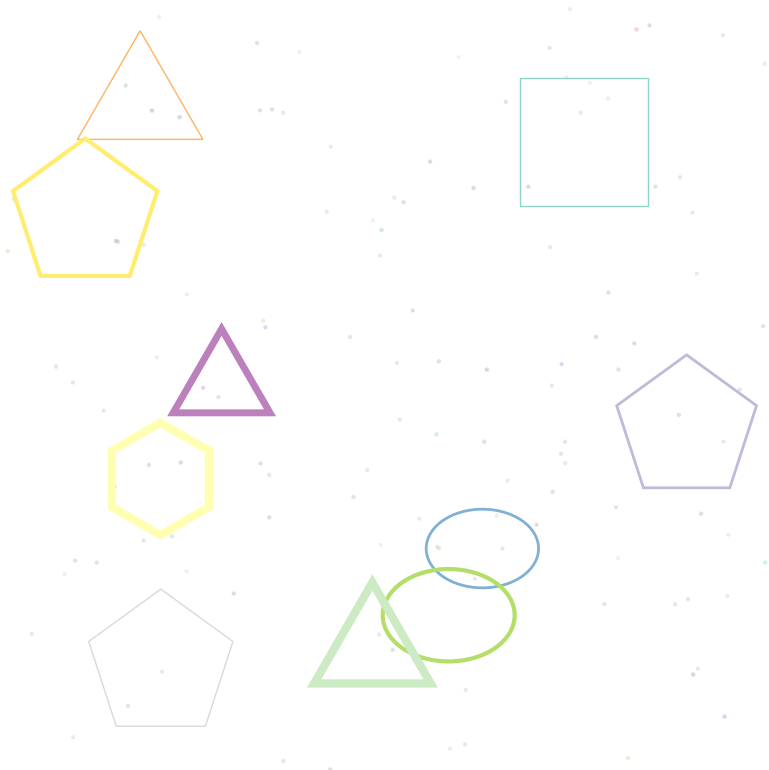[{"shape": "square", "thickness": 0.5, "radius": 0.42, "center": [0.759, 0.816]}, {"shape": "hexagon", "thickness": 3, "radius": 0.36, "center": [0.208, 0.378]}, {"shape": "pentagon", "thickness": 1, "radius": 0.48, "center": [0.892, 0.444]}, {"shape": "oval", "thickness": 1, "radius": 0.36, "center": [0.626, 0.288]}, {"shape": "triangle", "thickness": 0.5, "radius": 0.47, "center": [0.182, 0.866]}, {"shape": "oval", "thickness": 1.5, "radius": 0.43, "center": [0.583, 0.201]}, {"shape": "pentagon", "thickness": 0.5, "radius": 0.49, "center": [0.209, 0.136]}, {"shape": "triangle", "thickness": 2.5, "radius": 0.36, "center": [0.288, 0.5]}, {"shape": "triangle", "thickness": 3, "radius": 0.44, "center": [0.484, 0.156]}, {"shape": "pentagon", "thickness": 1.5, "radius": 0.49, "center": [0.111, 0.721]}]